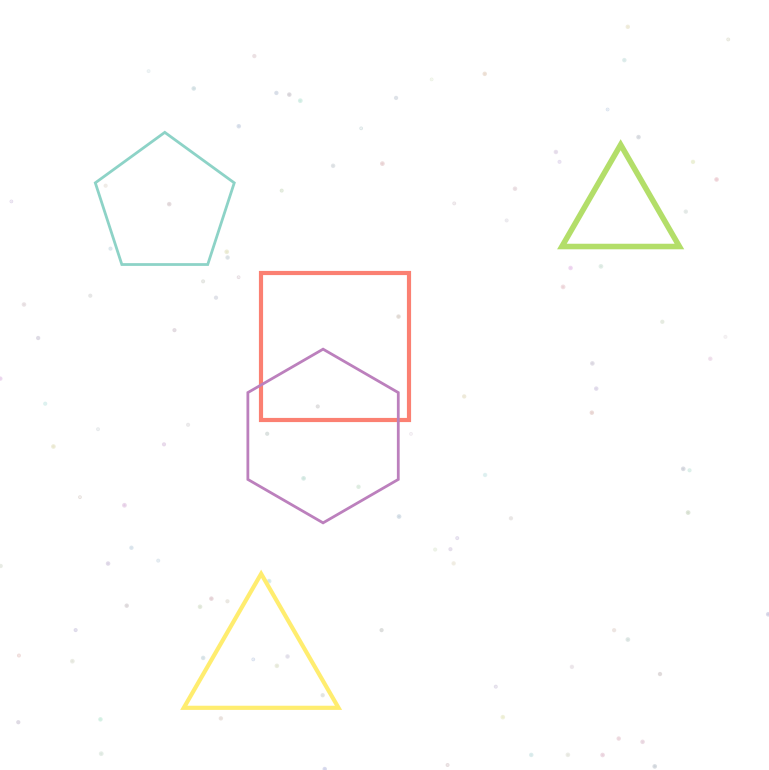[{"shape": "pentagon", "thickness": 1, "radius": 0.47, "center": [0.214, 0.733]}, {"shape": "square", "thickness": 1.5, "radius": 0.48, "center": [0.435, 0.55]}, {"shape": "triangle", "thickness": 2, "radius": 0.44, "center": [0.806, 0.724]}, {"shape": "hexagon", "thickness": 1, "radius": 0.56, "center": [0.42, 0.434]}, {"shape": "triangle", "thickness": 1.5, "radius": 0.58, "center": [0.339, 0.139]}]